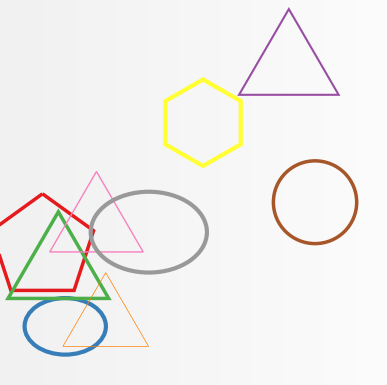[{"shape": "pentagon", "thickness": 2.5, "radius": 0.69, "center": [0.11, 0.358]}, {"shape": "oval", "thickness": 3, "radius": 0.52, "center": [0.168, 0.152]}, {"shape": "triangle", "thickness": 2.5, "radius": 0.75, "center": [0.151, 0.3]}, {"shape": "triangle", "thickness": 1.5, "radius": 0.74, "center": [0.745, 0.828]}, {"shape": "triangle", "thickness": 0.5, "radius": 0.64, "center": [0.273, 0.164]}, {"shape": "hexagon", "thickness": 3, "radius": 0.56, "center": [0.524, 0.681]}, {"shape": "circle", "thickness": 2.5, "radius": 0.54, "center": [0.813, 0.475]}, {"shape": "triangle", "thickness": 1, "radius": 0.7, "center": [0.249, 0.415]}, {"shape": "oval", "thickness": 3, "radius": 0.75, "center": [0.384, 0.397]}]